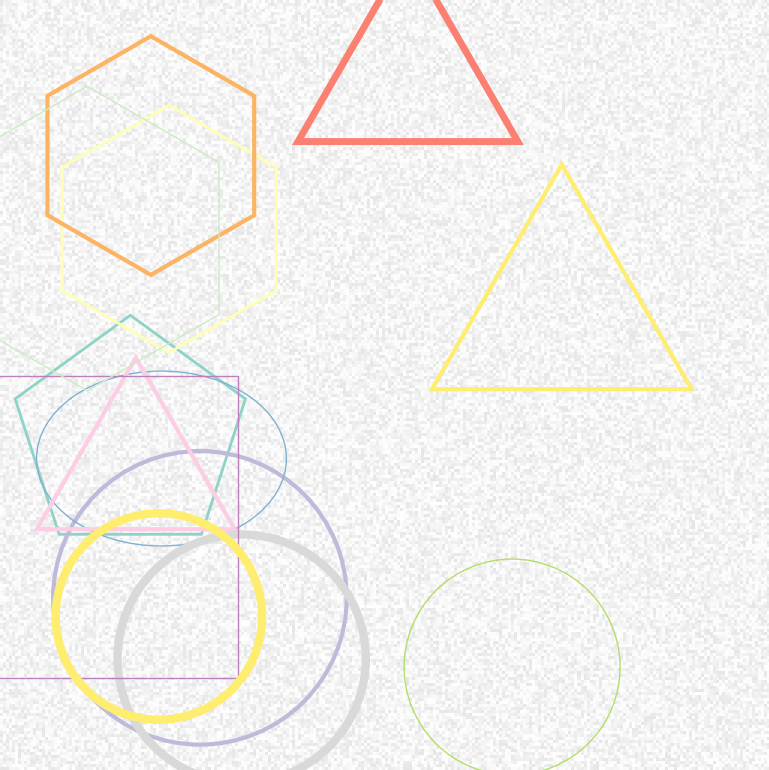[{"shape": "pentagon", "thickness": 1, "radius": 0.79, "center": [0.169, 0.433]}, {"shape": "hexagon", "thickness": 1, "radius": 0.8, "center": [0.22, 0.703]}, {"shape": "circle", "thickness": 1.5, "radius": 0.95, "center": [0.26, 0.224]}, {"shape": "triangle", "thickness": 2.5, "radius": 0.82, "center": [0.53, 0.899]}, {"shape": "oval", "thickness": 0.5, "radius": 0.81, "center": [0.21, 0.405]}, {"shape": "hexagon", "thickness": 1.5, "radius": 0.78, "center": [0.196, 0.798]}, {"shape": "circle", "thickness": 0.5, "radius": 0.7, "center": [0.665, 0.134]}, {"shape": "triangle", "thickness": 1.5, "radius": 0.74, "center": [0.176, 0.387]}, {"shape": "circle", "thickness": 3, "radius": 0.81, "center": [0.314, 0.145]}, {"shape": "square", "thickness": 0.5, "radius": 0.98, "center": [0.113, 0.315]}, {"shape": "hexagon", "thickness": 0.5, "radius": 0.99, "center": [0.113, 0.69]}, {"shape": "circle", "thickness": 3, "radius": 0.67, "center": [0.206, 0.199]}, {"shape": "triangle", "thickness": 1.5, "radius": 0.97, "center": [0.73, 0.592]}]